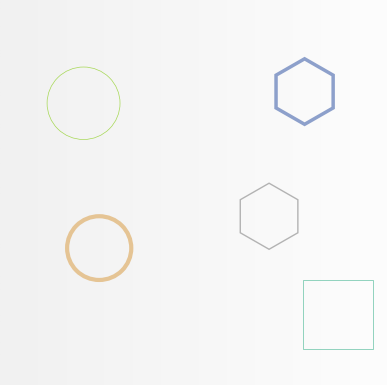[{"shape": "square", "thickness": 0.5, "radius": 0.45, "center": [0.872, 0.183]}, {"shape": "hexagon", "thickness": 2.5, "radius": 0.43, "center": [0.786, 0.762]}, {"shape": "circle", "thickness": 0.5, "radius": 0.47, "center": [0.216, 0.732]}, {"shape": "circle", "thickness": 3, "radius": 0.41, "center": [0.256, 0.356]}, {"shape": "hexagon", "thickness": 1, "radius": 0.43, "center": [0.694, 0.438]}]